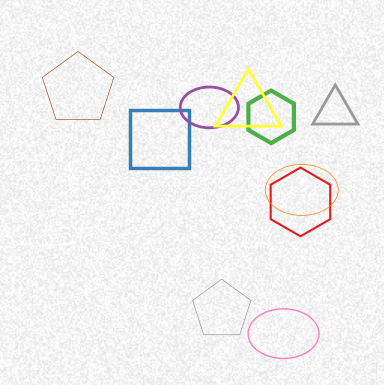[{"shape": "hexagon", "thickness": 1.5, "radius": 0.45, "center": [0.78, 0.475]}, {"shape": "square", "thickness": 2.5, "radius": 0.38, "center": [0.415, 0.639]}, {"shape": "hexagon", "thickness": 3, "radius": 0.34, "center": [0.704, 0.697]}, {"shape": "oval", "thickness": 2, "radius": 0.38, "center": [0.544, 0.721]}, {"shape": "oval", "thickness": 0.5, "radius": 0.47, "center": [0.784, 0.507]}, {"shape": "triangle", "thickness": 2, "radius": 0.49, "center": [0.645, 0.722]}, {"shape": "pentagon", "thickness": 0.5, "radius": 0.49, "center": [0.203, 0.769]}, {"shape": "oval", "thickness": 1, "radius": 0.46, "center": [0.736, 0.133]}, {"shape": "triangle", "thickness": 2, "radius": 0.34, "center": [0.871, 0.712]}, {"shape": "pentagon", "thickness": 0.5, "radius": 0.4, "center": [0.576, 0.195]}]